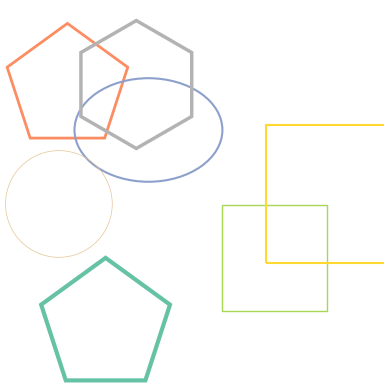[{"shape": "pentagon", "thickness": 3, "radius": 0.88, "center": [0.274, 0.154]}, {"shape": "pentagon", "thickness": 2, "radius": 0.82, "center": [0.175, 0.775]}, {"shape": "oval", "thickness": 1.5, "radius": 0.96, "center": [0.386, 0.662]}, {"shape": "square", "thickness": 1, "radius": 0.69, "center": [0.713, 0.33]}, {"shape": "square", "thickness": 1.5, "radius": 0.9, "center": [0.869, 0.495]}, {"shape": "circle", "thickness": 0.5, "radius": 0.69, "center": [0.153, 0.47]}, {"shape": "hexagon", "thickness": 2.5, "radius": 0.83, "center": [0.354, 0.78]}]